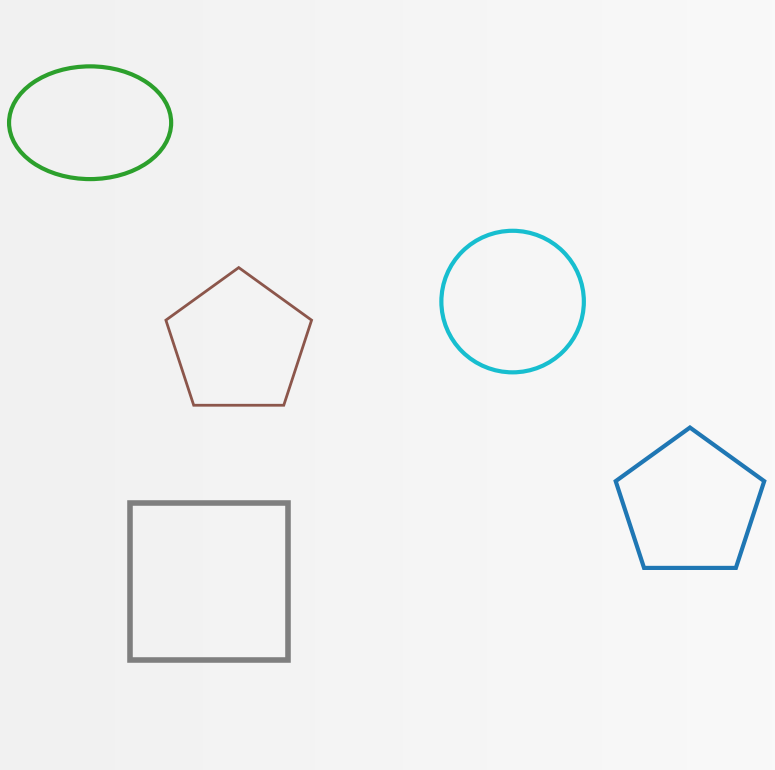[{"shape": "pentagon", "thickness": 1.5, "radius": 0.5, "center": [0.89, 0.344]}, {"shape": "oval", "thickness": 1.5, "radius": 0.52, "center": [0.116, 0.841]}, {"shape": "pentagon", "thickness": 1, "radius": 0.49, "center": [0.308, 0.554]}, {"shape": "square", "thickness": 2, "radius": 0.51, "center": [0.27, 0.245]}, {"shape": "circle", "thickness": 1.5, "radius": 0.46, "center": [0.661, 0.608]}]